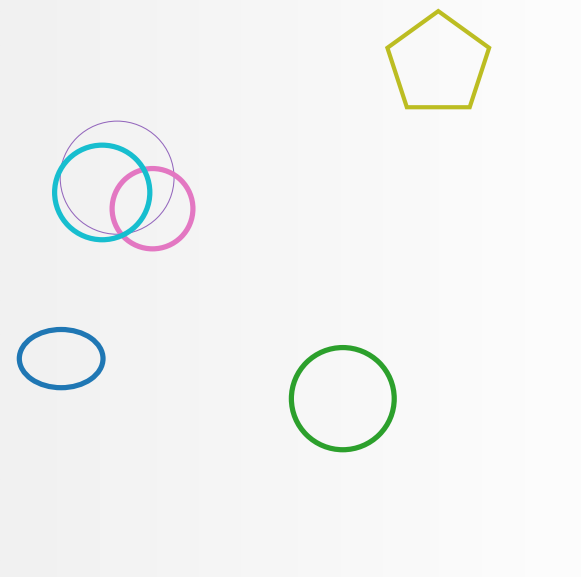[{"shape": "oval", "thickness": 2.5, "radius": 0.36, "center": [0.105, 0.378]}, {"shape": "circle", "thickness": 2.5, "radius": 0.44, "center": [0.59, 0.309]}, {"shape": "circle", "thickness": 0.5, "radius": 0.49, "center": [0.202, 0.691]}, {"shape": "circle", "thickness": 2.5, "radius": 0.35, "center": [0.262, 0.638]}, {"shape": "pentagon", "thickness": 2, "radius": 0.46, "center": [0.754, 0.888]}, {"shape": "circle", "thickness": 2.5, "radius": 0.41, "center": [0.176, 0.666]}]